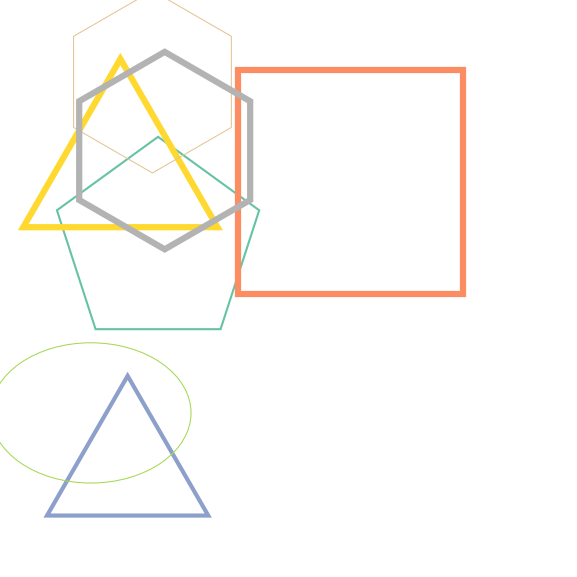[{"shape": "pentagon", "thickness": 1, "radius": 0.92, "center": [0.274, 0.578]}, {"shape": "square", "thickness": 3, "radius": 0.97, "center": [0.607, 0.684]}, {"shape": "triangle", "thickness": 2, "radius": 0.81, "center": [0.221, 0.187]}, {"shape": "oval", "thickness": 0.5, "radius": 0.87, "center": [0.157, 0.284]}, {"shape": "triangle", "thickness": 3, "radius": 0.97, "center": [0.208, 0.703]}, {"shape": "hexagon", "thickness": 0.5, "radius": 0.79, "center": [0.264, 0.857]}, {"shape": "hexagon", "thickness": 3, "radius": 0.85, "center": [0.285, 0.738]}]